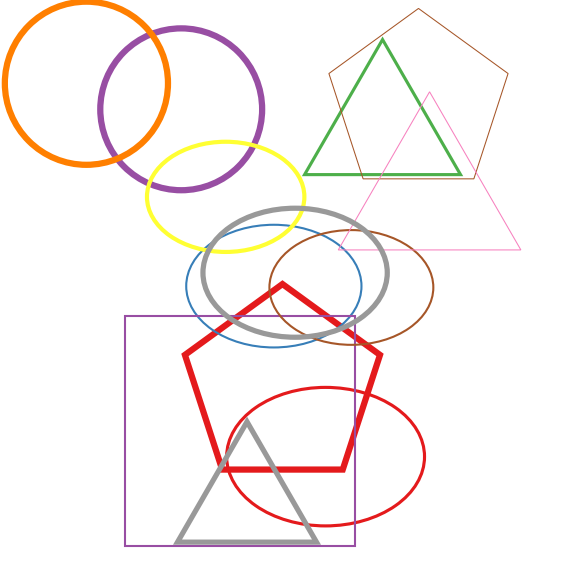[{"shape": "pentagon", "thickness": 3, "radius": 0.89, "center": [0.489, 0.33]}, {"shape": "oval", "thickness": 1.5, "radius": 0.86, "center": [0.564, 0.208]}, {"shape": "oval", "thickness": 1, "radius": 0.76, "center": [0.474, 0.504]}, {"shape": "triangle", "thickness": 1.5, "radius": 0.78, "center": [0.662, 0.775]}, {"shape": "circle", "thickness": 3, "radius": 0.7, "center": [0.314, 0.81]}, {"shape": "square", "thickness": 1, "radius": 1.0, "center": [0.416, 0.253]}, {"shape": "circle", "thickness": 3, "radius": 0.71, "center": [0.15, 0.855]}, {"shape": "oval", "thickness": 2, "radius": 0.68, "center": [0.391, 0.658]}, {"shape": "oval", "thickness": 1, "radius": 0.71, "center": [0.608, 0.501]}, {"shape": "pentagon", "thickness": 0.5, "radius": 0.82, "center": [0.725, 0.821]}, {"shape": "triangle", "thickness": 0.5, "radius": 0.91, "center": [0.744, 0.658]}, {"shape": "oval", "thickness": 2.5, "radius": 0.8, "center": [0.511, 0.527]}, {"shape": "triangle", "thickness": 2.5, "radius": 0.69, "center": [0.428, 0.13]}]